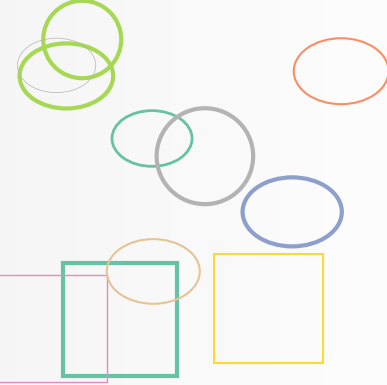[{"shape": "square", "thickness": 3, "radius": 0.74, "center": [0.309, 0.17]}, {"shape": "oval", "thickness": 2, "radius": 0.52, "center": [0.392, 0.64]}, {"shape": "oval", "thickness": 1.5, "radius": 0.61, "center": [0.88, 0.815]}, {"shape": "oval", "thickness": 3, "radius": 0.64, "center": [0.754, 0.45]}, {"shape": "square", "thickness": 1, "radius": 0.7, "center": [0.136, 0.146]}, {"shape": "circle", "thickness": 3, "radius": 0.5, "center": [0.212, 0.897]}, {"shape": "oval", "thickness": 3, "radius": 0.6, "center": [0.171, 0.803]}, {"shape": "square", "thickness": 1.5, "radius": 0.71, "center": [0.693, 0.2]}, {"shape": "oval", "thickness": 1.5, "radius": 0.6, "center": [0.396, 0.295]}, {"shape": "oval", "thickness": 0.5, "radius": 0.51, "center": [0.146, 0.83]}, {"shape": "circle", "thickness": 3, "radius": 0.62, "center": [0.529, 0.594]}]